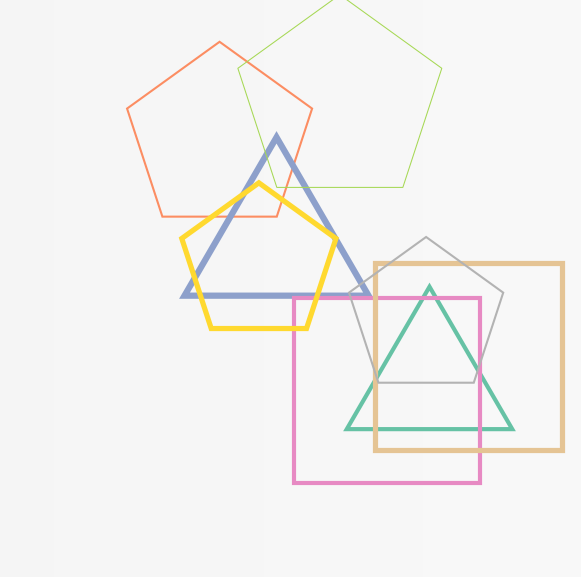[{"shape": "triangle", "thickness": 2, "radius": 0.82, "center": [0.739, 0.338]}, {"shape": "pentagon", "thickness": 1, "radius": 0.84, "center": [0.378, 0.759]}, {"shape": "triangle", "thickness": 3, "radius": 0.91, "center": [0.476, 0.579]}, {"shape": "square", "thickness": 2, "radius": 0.8, "center": [0.666, 0.323]}, {"shape": "pentagon", "thickness": 0.5, "radius": 0.92, "center": [0.585, 0.824]}, {"shape": "pentagon", "thickness": 2.5, "radius": 0.7, "center": [0.445, 0.543]}, {"shape": "square", "thickness": 2.5, "radius": 0.81, "center": [0.806, 0.382]}, {"shape": "pentagon", "thickness": 1, "radius": 0.7, "center": [0.733, 0.449]}]